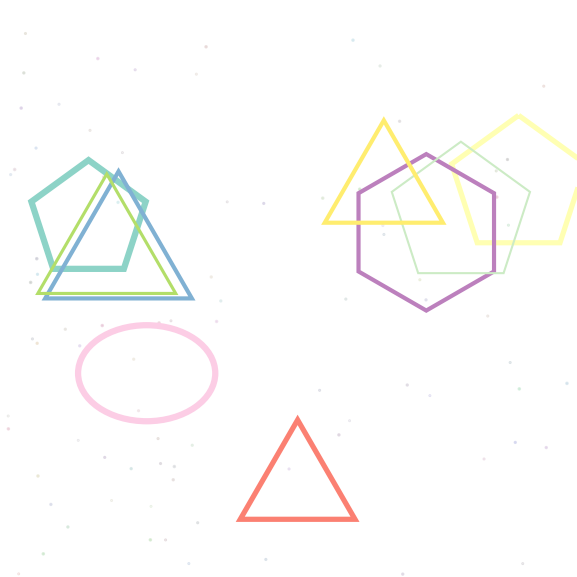[{"shape": "pentagon", "thickness": 3, "radius": 0.52, "center": [0.153, 0.618]}, {"shape": "pentagon", "thickness": 2.5, "radius": 0.61, "center": [0.898, 0.677]}, {"shape": "triangle", "thickness": 2.5, "radius": 0.57, "center": [0.515, 0.157]}, {"shape": "triangle", "thickness": 2, "radius": 0.73, "center": [0.205, 0.556]}, {"shape": "triangle", "thickness": 1.5, "radius": 0.69, "center": [0.185, 0.56]}, {"shape": "oval", "thickness": 3, "radius": 0.59, "center": [0.254, 0.353]}, {"shape": "hexagon", "thickness": 2, "radius": 0.68, "center": [0.738, 0.597]}, {"shape": "pentagon", "thickness": 1, "radius": 0.63, "center": [0.798, 0.628]}, {"shape": "triangle", "thickness": 2, "radius": 0.59, "center": [0.665, 0.673]}]